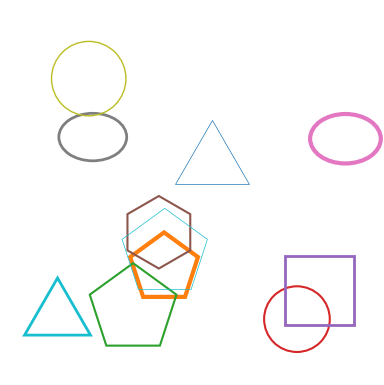[{"shape": "triangle", "thickness": 0.5, "radius": 0.55, "center": [0.552, 0.576]}, {"shape": "pentagon", "thickness": 3, "radius": 0.46, "center": [0.426, 0.304]}, {"shape": "pentagon", "thickness": 1.5, "radius": 0.59, "center": [0.346, 0.198]}, {"shape": "circle", "thickness": 1.5, "radius": 0.43, "center": [0.771, 0.171]}, {"shape": "square", "thickness": 2, "radius": 0.45, "center": [0.83, 0.246]}, {"shape": "hexagon", "thickness": 1.5, "radius": 0.47, "center": [0.413, 0.397]}, {"shape": "oval", "thickness": 3, "radius": 0.46, "center": [0.897, 0.64]}, {"shape": "oval", "thickness": 2, "radius": 0.44, "center": [0.241, 0.644]}, {"shape": "circle", "thickness": 1, "radius": 0.48, "center": [0.23, 0.796]}, {"shape": "pentagon", "thickness": 0.5, "radius": 0.58, "center": [0.428, 0.342]}, {"shape": "triangle", "thickness": 2, "radius": 0.49, "center": [0.149, 0.179]}]